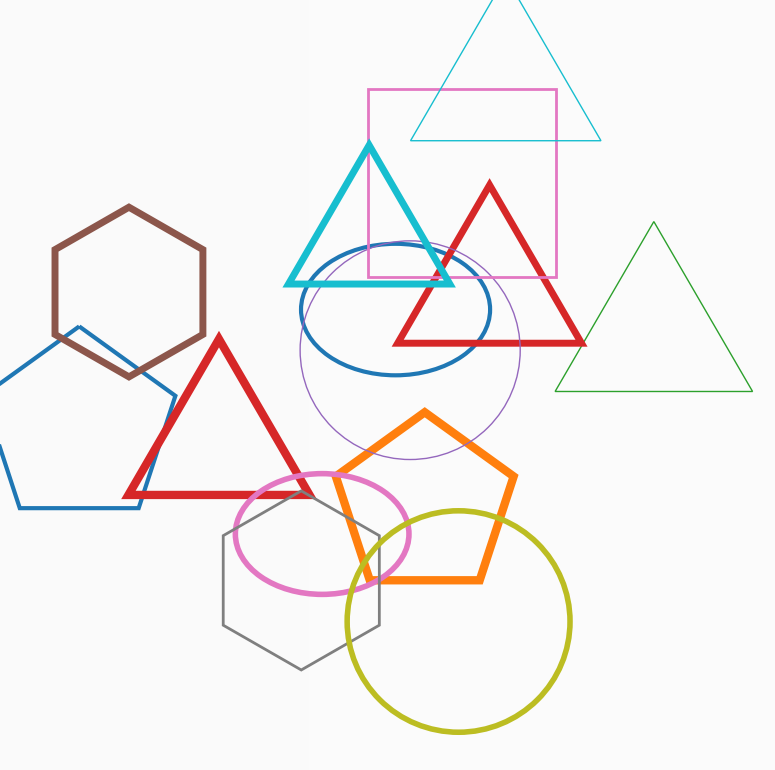[{"shape": "pentagon", "thickness": 1.5, "radius": 0.65, "center": [0.102, 0.446]}, {"shape": "oval", "thickness": 1.5, "radius": 0.61, "center": [0.51, 0.598]}, {"shape": "pentagon", "thickness": 3, "radius": 0.6, "center": [0.548, 0.344]}, {"shape": "triangle", "thickness": 0.5, "radius": 0.74, "center": [0.844, 0.565]}, {"shape": "triangle", "thickness": 3, "radius": 0.67, "center": [0.283, 0.425]}, {"shape": "triangle", "thickness": 2.5, "radius": 0.68, "center": [0.632, 0.623]}, {"shape": "circle", "thickness": 0.5, "radius": 0.71, "center": [0.529, 0.545]}, {"shape": "hexagon", "thickness": 2.5, "radius": 0.55, "center": [0.166, 0.621]}, {"shape": "square", "thickness": 1, "radius": 0.61, "center": [0.596, 0.762]}, {"shape": "oval", "thickness": 2, "radius": 0.56, "center": [0.416, 0.306]}, {"shape": "hexagon", "thickness": 1, "radius": 0.58, "center": [0.389, 0.246]}, {"shape": "circle", "thickness": 2, "radius": 0.72, "center": [0.592, 0.193]}, {"shape": "triangle", "thickness": 2.5, "radius": 0.6, "center": [0.476, 0.691]}, {"shape": "triangle", "thickness": 0.5, "radius": 0.71, "center": [0.653, 0.888]}]